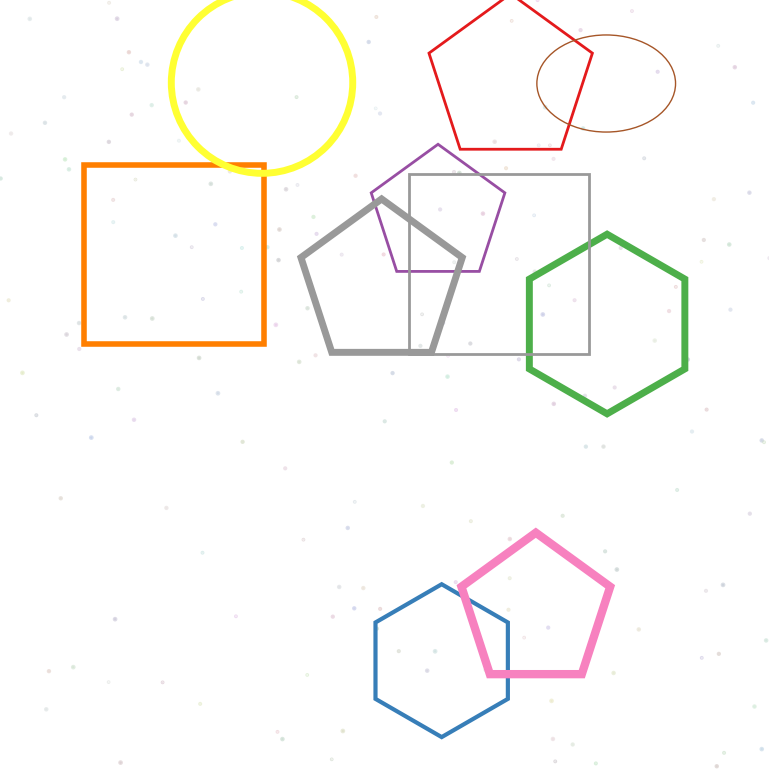[{"shape": "pentagon", "thickness": 1, "radius": 0.56, "center": [0.663, 0.896]}, {"shape": "hexagon", "thickness": 1.5, "radius": 0.5, "center": [0.574, 0.142]}, {"shape": "hexagon", "thickness": 2.5, "radius": 0.58, "center": [0.788, 0.579]}, {"shape": "pentagon", "thickness": 1, "radius": 0.46, "center": [0.569, 0.721]}, {"shape": "square", "thickness": 2, "radius": 0.58, "center": [0.226, 0.67]}, {"shape": "circle", "thickness": 2.5, "radius": 0.59, "center": [0.34, 0.893]}, {"shape": "oval", "thickness": 0.5, "radius": 0.45, "center": [0.787, 0.892]}, {"shape": "pentagon", "thickness": 3, "radius": 0.51, "center": [0.696, 0.207]}, {"shape": "pentagon", "thickness": 2.5, "radius": 0.55, "center": [0.496, 0.631]}, {"shape": "square", "thickness": 1, "radius": 0.58, "center": [0.648, 0.657]}]